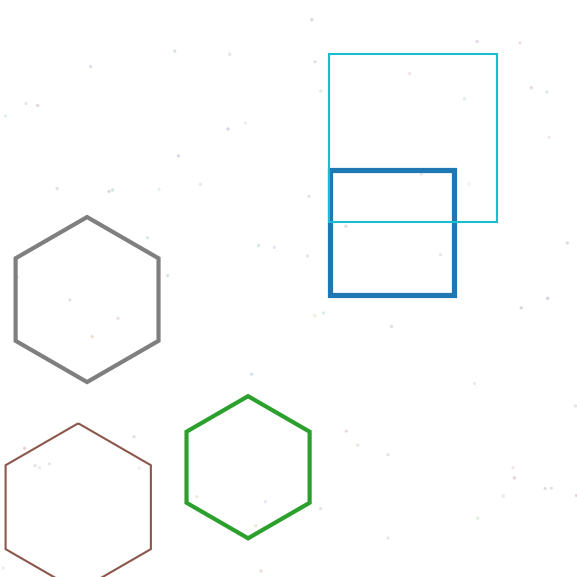[{"shape": "square", "thickness": 2.5, "radius": 0.54, "center": [0.679, 0.597]}, {"shape": "hexagon", "thickness": 2, "radius": 0.62, "center": [0.43, 0.19]}, {"shape": "hexagon", "thickness": 1, "radius": 0.73, "center": [0.135, 0.121]}, {"shape": "hexagon", "thickness": 2, "radius": 0.71, "center": [0.151, 0.48]}, {"shape": "square", "thickness": 1, "radius": 0.73, "center": [0.716, 0.76]}]